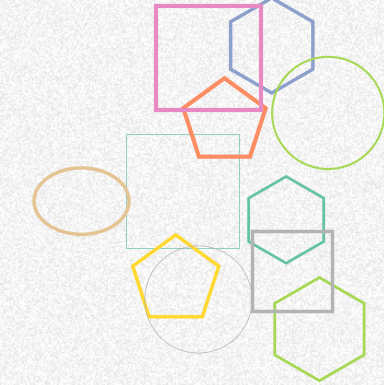[{"shape": "square", "thickness": 0.5, "radius": 0.74, "center": [0.473, 0.504]}, {"shape": "hexagon", "thickness": 2, "radius": 0.56, "center": [0.743, 0.429]}, {"shape": "pentagon", "thickness": 3, "radius": 0.56, "center": [0.583, 0.684]}, {"shape": "hexagon", "thickness": 2.5, "radius": 0.62, "center": [0.706, 0.882]}, {"shape": "square", "thickness": 3, "radius": 0.68, "center": [0.541, 0.85]}, {"shape": "hexagon", "thickness": 2, "radius": 0.67, "center": [0.83, 0.145]}, {"shape": "circle", "thickness": 1.5, "radius": 0.73, "center": [0.852, 0.707]}, {"shape": "pentagon", "thickness": 2.5, "radius": 0.59, "center": [0.456, 0.272]}, {"shape": "oval", "thickness": 2.5, "radius": 0.62, "center": [0.212, 0.478]}, {"shape": "square", "thickness": 2.5, "radius": 0.52, "center": [0.759, 0.296]}, {"shape": "circle", "thickness": 0.5, "radius": 0.7, "center": [0.515, 0.222]}]